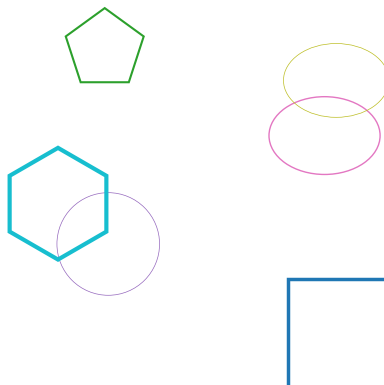[{"shape": "square", "thickness": 2.5, "radius": 0.72, "center": [0.89, 0.132]}, {"shape": "pentagon", "thickness": 1.5, "radius": 0.53, "center": [0.272, 0.872]}, {"shape": "circle", "thickness": 0.5, "radius": 0.67, "center": [0.281, 0.366]}, {"shape": "oval", "thickness": 1, "radius": 0.72, "center": [0.843, 0.648]}, {"shape": "oval", "thickness": 0.5, "radius": 0.68, "center": [0.873, 0.791]}, {"shape": "hexagon", "thickness": 3, "radius": 0.73, "center": [0.151, 0.471]}]